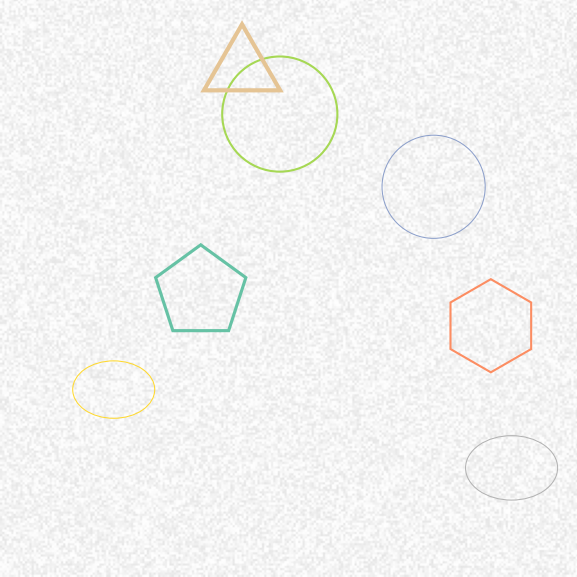[{"shape": "pentagon", "thickness": 1.5, "radius": 0.41, "center": [0.348, 0.493]}, {"shape": "hexagon", "thickness": 1, "radius": 0.4, "center": [0.85, 0.435]}, {"shape": "circle", "thickness": 0.5, "radius": 0.45, "center": [0.751, 0.676]}, {"shape": "circle", "thickness": 1, "radius": 0.5, "center": [0.484, 0.802]}, {"shape": "oval", "thickness": 0.5, "radius": 0.36, "center": [0.197, 0.325]}, {"shape": "triangle", "thickness": 2, "radius": 0.38, "center": [0.419, 0.881]}, {"shape": "oval", "thickness": 0.5, "radius": 0.4, "center": [0.886, 0.189]}]